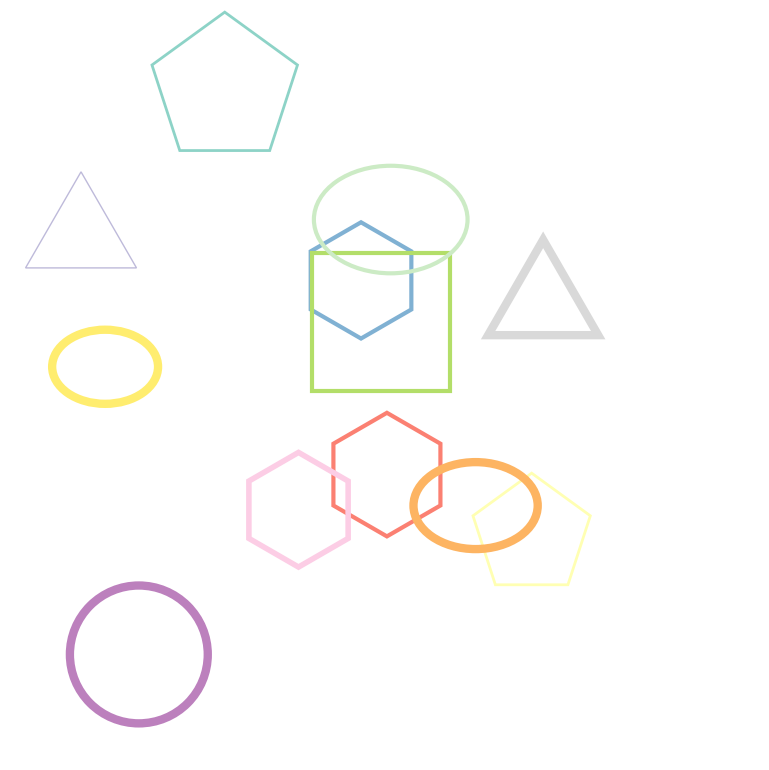[{"shape": "pentagon", "thickness": 1, "radius": 0.5, "center": [0.292, 0.885]}, {"shape": "pentagon", "thickness": 1, "radius": 0.4, "center": [0.69, 0.305]}, {"shape": "triangle", "thickness": 0.5, "radius": 0.42, "center": [0.105, 0.694]}, {"shape": "hexagon", "thickness": 1.5, "radius": 0.4, "center": [0.502, 0.384]}, {"shape": "hexagon", "thickness": 1.5, "radius": 0.38, "center": [0.469, 0.636]}, {"shape": "oval", "thickness": 3, "radius": 0.4, "center": [0.618, 0.343]}, {"shape": "square", "thickness": 1.5, "radius": 0.45, "center": [0.495, 0.582]}, {"shape": "hexagon", "thickness": 2, "radius": 0.37, "center": [0.388, 0.338]}, {"shape": "triangle", "thickness": 3, "radius": 0.41, "center": [0.705, 0.606]}, {"shape": "circle", "thickness": 3, "radius": 0.45, "center": [0.18, 0.15]}, {"shape": "oval", "thickness": 1.5, "radius": 0.5, "center": [0.507, 0.715]}, {"shape": "oval", "thickness": 3, "radius": 0.34, "center": [0.137, 0.524]}]